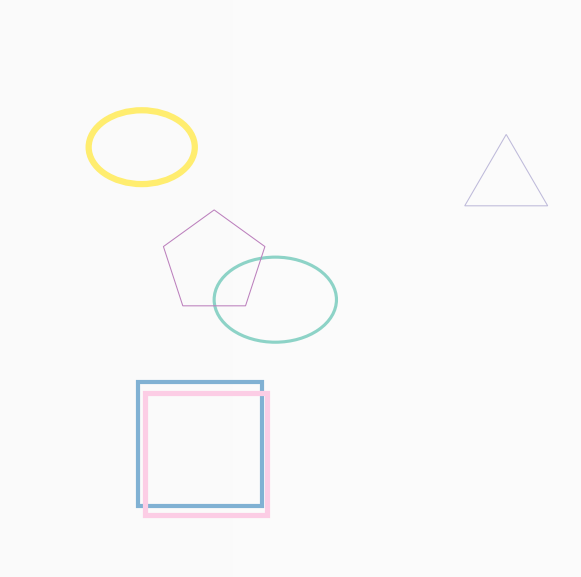[{"shape": "oval", "thickness": 1.5, "radius": 0.53, "center": [0.474, 0.48]}, {"shape": "triangle", "thickness": 0.5, "radius": 0.41, "center": [0.871, 0.684]}, {"shape": "square", "thickness": 2, "radius": 0.53, "center": [0.344, 0.23]}, {"shape": "square", "thickness": 2.5, "radius": 0.53, "center": [0.355, 0.213]}, {"shape": "pentagon", "thickness": 0.5, "radius": 0.46, "center": [0.368, 0.544]}, {"shape": "oval", "thickness": 3, "radius": 0.46, "center": [0.244, 0.744]}]